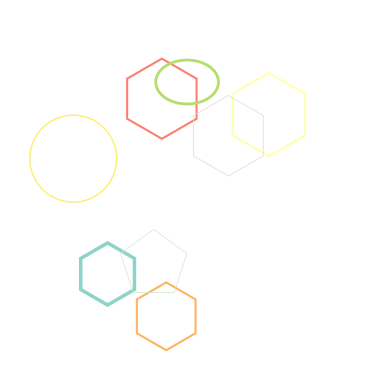[{"shape": "hexagon", "thickness": 2.5, "radius": 0.4, "center": [0.279, 0.288]}, {"shape": "hexagon", "thickness": 1.5, "radius": 0.54, "center": [0.698, 0.702]}, {"shape": "hexagon", "thickness": 1.5, "radius": 0.52, "center": [0.42, 0.744]}, {"shape": "hexagon", "thickness": 1.5, "radius": 0.44, "center": [0.432, 0.178]}, {"shape": "oval", "thickness": 2, "radius": 0.41, "center": [0.486, 0.787]}, {"shape": "hexagon", "thickness": 0.5, "radius": 0.52, "center": [0.593, 0.647]}, {"shape": "pentagon", "thickness": 0.5, "radius": 0.45, "center": [0.399, 0.313]}, {"shape": "circle", "thickness": 1, "radius": 0.56, "center": [0.19, 0.588]}]